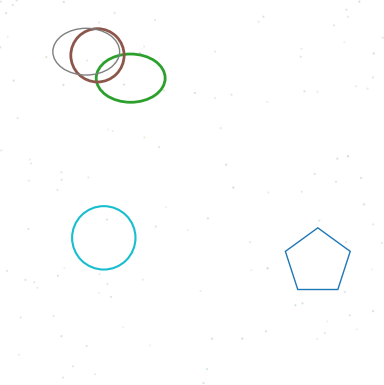[{"shape": "pentagon", "thickness": 1, "radius": 0.44, "center": [0.825, 0.32]}, {"shape": "oval", "thickness": 2, "radius": 0.45, "center": [0.339, 0.797]}, {"shape": "circle", "thickness": 2, "radius": 0.35, "center": [0.253, 0.856]}, {"shape": "oval", "thickness": 1, "radius": 0.43, "center": [0.224, 0.866]}, {"shape": "circle", "thickness": 1.5, "radius": 0.41, "center": [0.27, 0.382]}]